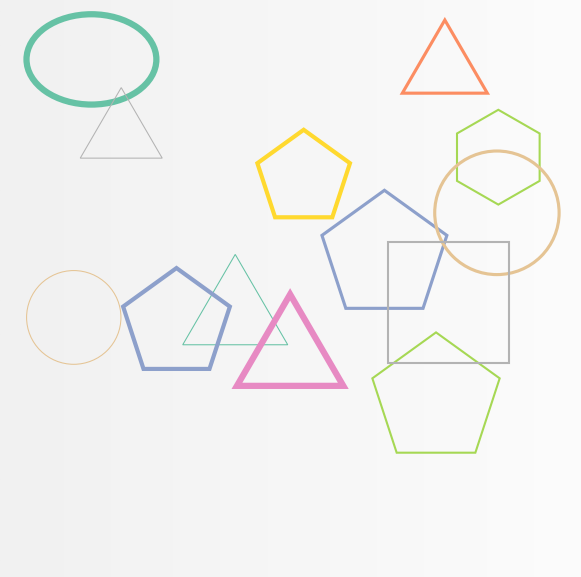[{"shape": "triangle", "thickness": 0.5, "radius": 0.52, "center": [0.405, 0.454]}, {"shape": "oval", "thickness": 3, "radius": 0.56, "center": [0.157, 0.896]}, {"shape": "triangle", "thickness": 1.5, "radius": 0.42, "center": [0.765, 0.88]}, {"shape": "pentagon", "thickness": 1.5, "radius": 0.56, "center": [0.661, 0.557]}, {"shape": "pentagon", "thickness": 2, "radius": 0.48, "center": [0.304, 0.438]}, {"shape": "triangle", "thickness": 3, "radius": 0.53, "center": [0.499, 0.384]}, {"shape": "pentagon", "thickness": 1, "radius": 0.58, "center": [0.75, 0.308]}, {"shape": "hexagon", "thickness": 1, "radius": 0.41, "center": [0.857, 0.727]}, {"shape": "pentagon", "thickness": 2, "radius": 0.42, "center": [0.522, 0.691]}, {"shape": "circle", "thickness": 0.5, "radius": 0.41, "center": [0.127, 0.449]}, {"shape": "circle", "thickness": 1.5, "radius": 0.53, "center": [0.855, 0.631]}, {"shape": "square", "thickness": 1, "radius": 0.52, "center": [0.772, 0.475]}, {"shape": "triangle", "thickness": 0.5, "radius": 0.41, "center": [0.209, 0.766]}]